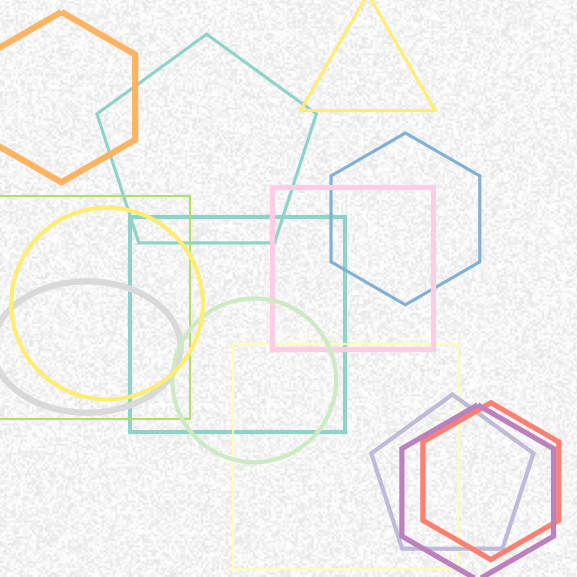[{"shape": "pentagon", "thickness": 1.5, "radius": 1.0, "center": [0.358, 0.74]}, {"shape": "square", "thickness": 2, "radius": 0.93, "center": [0.411, 0.437]}, {"shape": "square", "thickness": 1, "radius": 0.98, "center": [0.598, 0.209]}, {"shape": "pentagon", "thickness": 2, "radius": 0.74, "center": [0.783, 0.168]}, {"shape": "hexagon", "thickness": 2.5, "radius": 0.68, "center": [0.85, 0.166]}, {"shape": "hexagon", "thickness": 1.5, "radius": 0.74, "center": [0.702, 0.62]}, {"shape": "hexagon", "thickness": 3, "radius": 0.74, "center": [0.106, 0.831]}, {"shape": "square", "thickness": 1, "radius": 0.96, "center": [0.136, 0.467]}, {"shape": "square", "thickness": 2.5, "radius": 0.7, "center": [0.61, 0.535]}, {"shape": "oval", "thickness": 3, "radius": 0.81, "center": [0.15, 0.398]}, {"shape": "hexagon", "thickness": 2.5, "radius": 0.76, "center": [0.827, 0.146]}, {"shape": "circle", "thickness": 2, "radius": 0.71, "center": [0.44, 0.341]}, {"shape": "triangle", "thickness": 1.5, "radius": 0.67, "center": [0.637, 0.875]}, {"shape": "circle", "thickness": 2, "radius": 0.83, "center": [0.185, 0.473]}]